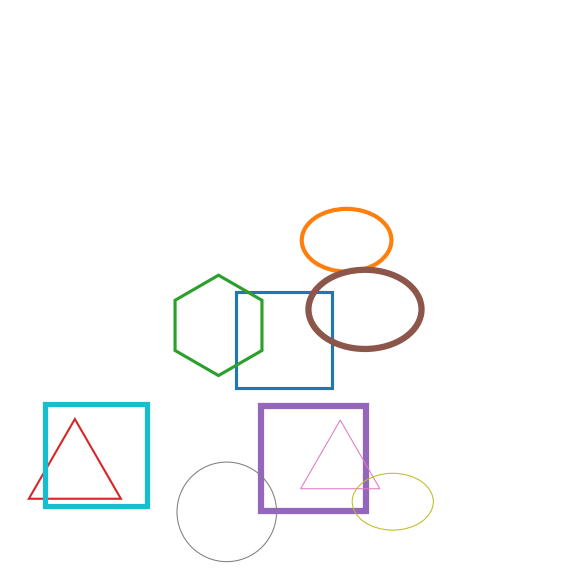[{"shape": "square", "thickness": 1.5, "radius": 0.42, "center": [0.492, 0.41]}, {"shape": "oval", "thickness": 2, "radius": 0.39, "center": [0.6, 0.583]}, {"shape": "hexagon", "thickness": 1.5, "radius": 0.43, "center": [0.378, 0.436]}, {"shape": "triangle", "thickness": 1, "radius": 0.46, "center": [0.13, 0.182]}, {"shape": "square", "thickness": 3, "radius": 0.46, "center": [0.543, 0.205]}, {"shape": "oval", "thickness": 3, "radius": 0.49, "center": [0.632, 0.463]}, {"shape": "triangle", "thickness": 0.5, "radius": 0.4, "center": [0.589, 0.192]}, {"shape": "circle", "thickness": 0.5, "radius": 0.43, "center": [0.393, 0.113]}, {"shape": "oval", "thickness": 0.5, "radius": 0.35, "center": [0.68, 0.13]}, {"shape": "square", "thickness": 2.5, "radius": 0.44, "center": [0.166, 0.212]}]